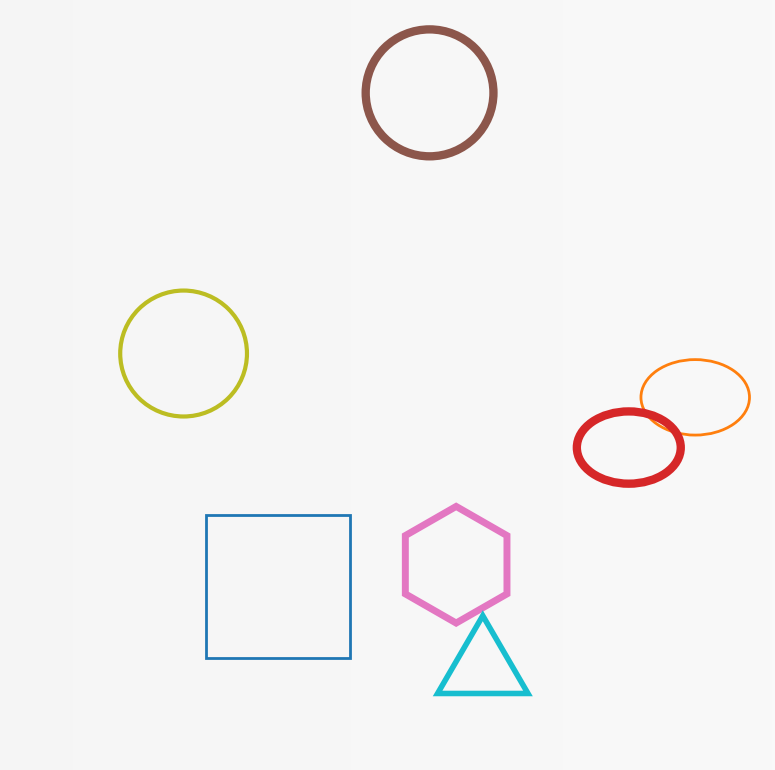[{"shape": "square", "thickness": 1, "radius": 0.46, "center": [0.359, 0.238]}, {"shape": "oval", "thickness": 1, "radius": 0.35, "center": [0.897, 0.484]}, {"shape": "oval", "thickness": 3, "radius": 0.34, "center": [0.811, 0.419]}, {"shape": "circle", "thickness": 3, "radius": 0.41, "center": [0.554, 0.879]}, {"shape": "hexagon", "thickness": 2.5, "radius": 0.38, "center": [0.589, 0.267]}, {"shape": "circle", "thickness": 1.5, "radius": 0.41, "center": [0.237, 0.541]}, {"shape": "triangle", "thickness": 2, "radius": 0.34, "center": [0.623, 0.133]}]